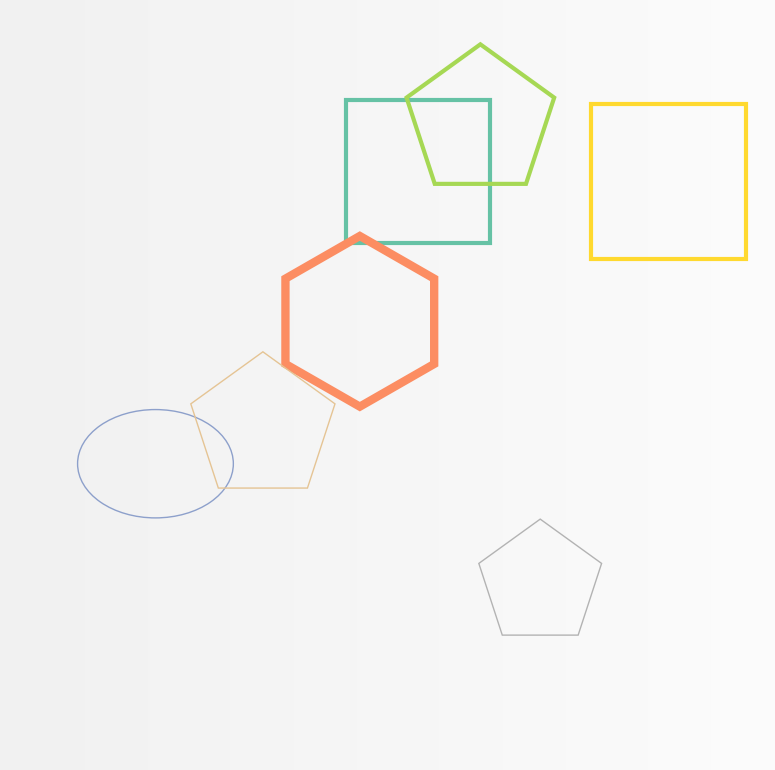[{"shape": "square", "thickness": 1.5, "radius": 0.46, "center": [0.54, 0.778]}, {"shape": "hexagon", "thickness": 3, "radius": 0.55, "center": [0.464, 0.583]}, {"shape": "oval", "thickness": 0.5, "radius": 0.5, "center": [0.201, 0.398]}, {"shape": "pentagon", "thickness": 1.5, "radius": 0.5, "center": [0.62, 0.842]}, {"shape": "square", "thickness": 1.5, "radius": 0.5, "center": [0.862, 0.764]}, {"shape": "pentagon", "thickness": 0.5, "radius": 0.49, "center": [0.339, 0.445]}, {"shape": "pentagon", "thickness": 0.5, "radius": 0.42, "center": [0.697, 0.243]}]